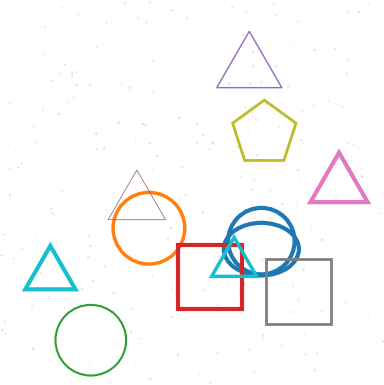[{"shape": "oval", "thickness": 3, "radius": 0.49, "center": [0.679, 0.353]}, {"shape": "circle", "thickness": 3, "radius": 0.43, "center": [0.679, 0.374]}, {"shape": "circle", "thickness": 2.5, "radius": 0.47, "center": [0.387, 0.407]}, {"shape": "circle", "thickness": 1.5, "radius": 0.46, "center": [0.236, 0.116]}, {"shape": "square", "thickness": 3, "radius": 0.41, "center": [0.546, 0.281]}, {"shape": "triangle", "thickness": 1, "radius": 0.49, "center": [0.647, 0.821]}, {"shape": "triangle", "thickness": 0.5, "radius": 0.43, "center": [0.355, 0.472]}, {"shape": "triangle", "thickness": 3, "radius": 0.43, "center": [0.881, 0.518]}, {"shape": "square", "thickness": 2, "radius": 0.42, "center": [0.775, 0.244]}, {"shape": "pentagon", "thickness": 2, "radius": 0.43, "center": [0.687, 0.653]}, {"shape": "triangle", "thickness": 2.5, "radius": 0.34, "center": [0.608, 0.316]}, {"shape": "triangle", "thickness": 3, "radius": 0.38, "center": [0.131, 0.286]}]